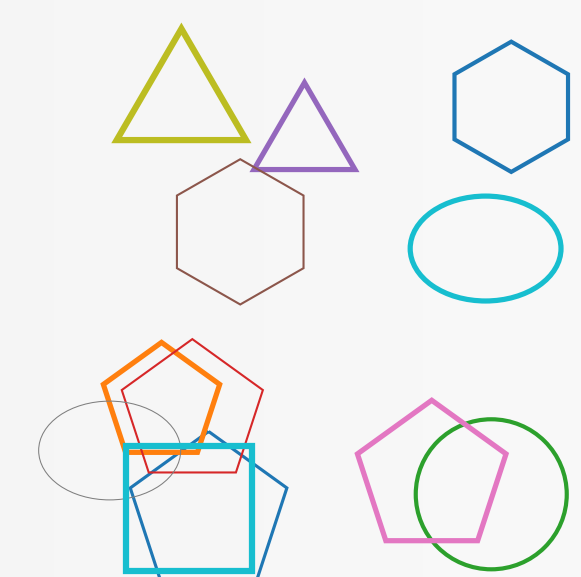[{"shape": "pentagon", "thickness": 1.5, "radius": 0.71, "center": [0.359, 0.11]}, {"shape": "hexagon", "thickness": 2, "radius": 0.56, "center": [0.88, 0.814]}, {"shape": "pentagon", "thickness": 2.5, "radius": 0.53, "center": [0.278, 0.301]}, {"shape": "circle", "thickness": 2, "radius": 0.65, "center": [0.845, 0.143]}, {"shape": "pentagon", "thickness": 1, "radius": 0.64, "center": [0.331, 0.284]}, {"shape": "triangle", "thickness": 2.5, "radius": 0.5, "center": [0.524, 0.756]}, {"shape": "hexagon", "thickness": 1, "radius": 0.63, "center": [0.413, 0.598]}, {"shape": "pentagon", "thickness": 2.5, "radius": 0.67, "center": [0.743, 0.172]}, {"shape": "oval", "thickness": 0.5, "radius": 0.61, "center": [0.189, 0.219]}, {"shape": "triangle", "thickness": 3, "radius": 0.64, "center": [0.312, 0.821]}, {"shape": "oval", "thickness": 2.5, "radius": 0.65, "center": [0.835, 0.569]}, {"shape": "square", "thickness": 3, "radius": 0.54, "center": [0.325, 0.118]}]